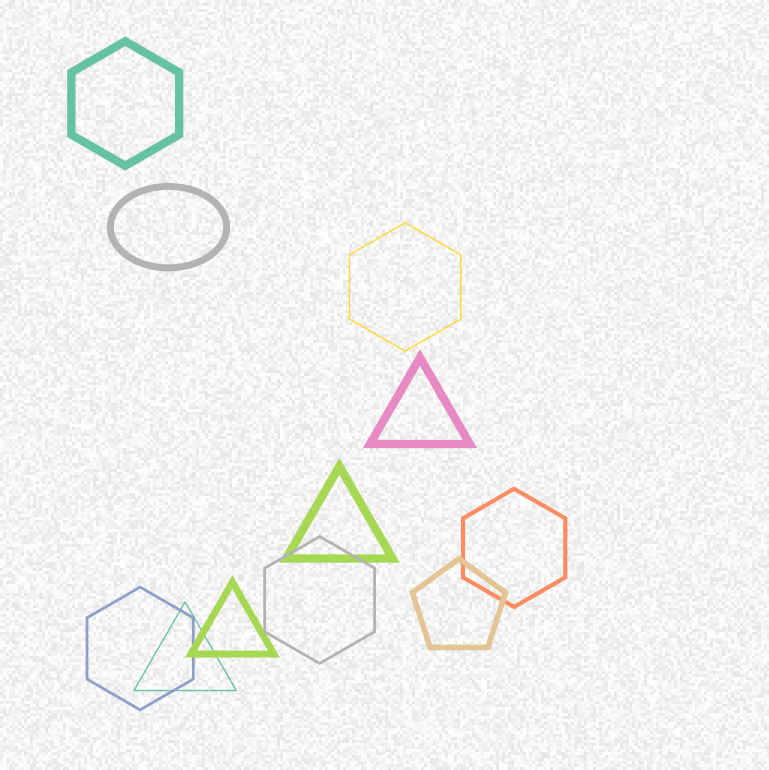[{"shape": "triangle", "thickness": 0.5, "radius": 0.38, "center": [0.24, 0.142]}, {"shape": "hexagon", "thickness": 3, "radius": 0.4, "center": [0.163, 0.866]}, {"shape": "hexagon", "thickness": 1.5, "radius": 0.38, "center": [0.668, 0.288]}, {"shape": "hexagon", "thickness": 1, "radius": 0.4, "center": [0.182, 0.158]}, {"shape": "triangle", "thickness": 3, "radius": 0.37, "center": [0.545, 0.461]}, {"shape": "triangle", "thickness": 3, "radius": 0.4, "center": [0.441, 0.315]}, {"shape": "triangle", "thickness": 2.5, "radius": 0.31, "center": [0.302, 0.182]}, {"shape": "hexagon", "thickness": 0.5, "radius": 0.42, "center": [0.526, 0.627]}, {"shape": "pentagon", "thickness": 2, "radius": 0.32, "center": [0.596, 0.211]}, {"shape": "oval", "thickness": 2.5, "radius": 0.38, "center": [0.219, 0.705]}, {"shape": "hexagon", "thickness": 1, "radius": 0.41, "center": [0.415, 0.221]}]